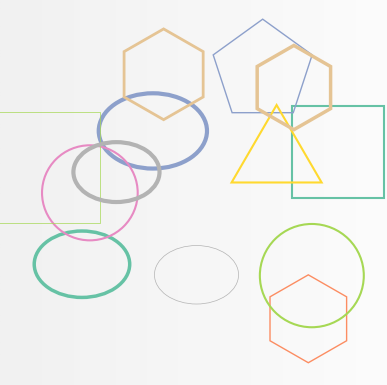[{"shape": "square", "thickness": 1.5, "radius": 0.6, "center": [0.872, 0.604]}, {"shape": "oval", "thickness": 2.5, "radius": 0.62, "center": [0.212, 0.314]}, {"shape": "hexagon", "thickness": 1, "radius": 0.57, "center": [0.796, 0.172]}, {"shape": "pentagon", "thickness": 1, "radius": 0.67, "center": [0.678, 0.816]}, {"shape": "oval", "thickness": 3, "radius": 0.7, "center": [0.394, 0.66]}, {"shape": "circle", "thickness": 1.5, "radius": 0.62, "center": [0.232, 0.499]}, {"shape": "circle", "thickness": 1.5, "radius": 0.67, "center": [0.805, 0.284]}, {"shape": "square", "thickness": 0.5, "radius": 0.72, "center": [0.112, 0.564]}, {"shape": "triangle", "thickness": 1.5, "radius": 0.67, "center": [0.714, 0.593]}, {"shape": "hexagon", "thickness": 2.5, "radius": 0.55, "center": [0.758, 0.773]}, {"shape": "hexagon", "thickness": 2, "radius": 0.59, "center": [0.422, 0.807]}, {"shape": "oval", "thickness": 0.5, "radius": 0.54, "center": [0.507, 0.286]}, {"shape": "oval", "thickness": 3, "radius": 0.56, "center": [0.301, 0.553]}]